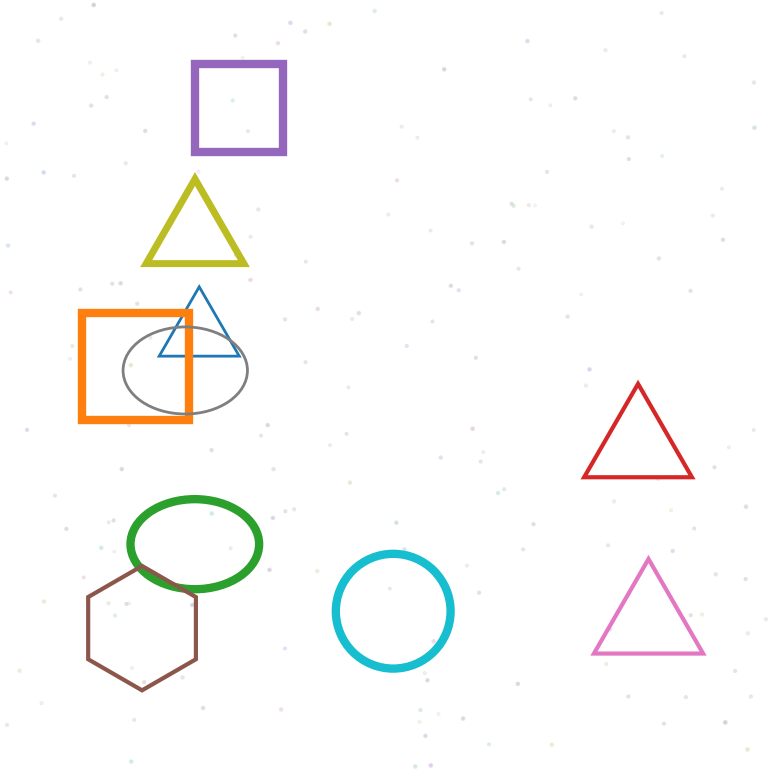[{"shape": "triangle", "thickness": 1, "radius": 0.3, "center": [0.259, 0.567]}, {"shape": "square", "thickness": 3, "radius": 0.35, "center": [0.176, 0.524]}, {"shape": "oval", "thickness": 3, "radius": 0.42, "center": [0.253, 0.293]}, {"shape": "triangle", "thickness": 1.5, "radius": 0.4, "center": [0.829, 0.421]}, {"shape": "square", "thickness": 3, "radius": 0.29, "center": [0.31, 0.86]}, {"shape": "hexagon", "thickness": 1.5, "radius": 0.4, "center": [0.184, 0.184]}, {"shape": "triangle", "thickness": 1.5, "radius": 0.41, "center": [0.842, 0.192]}, {"shape": "oval", "thickness": 1, "radius": 0.4, "center": [0.241, 0.519]}, {"shape": "triangle", "thickness": 2.5, "radius": 0.37, "center": [0.253, 0.694]}, {"shape": "circle", "thickness": 3, "radius": 0.37, "center": [0.511, 0.206]}]